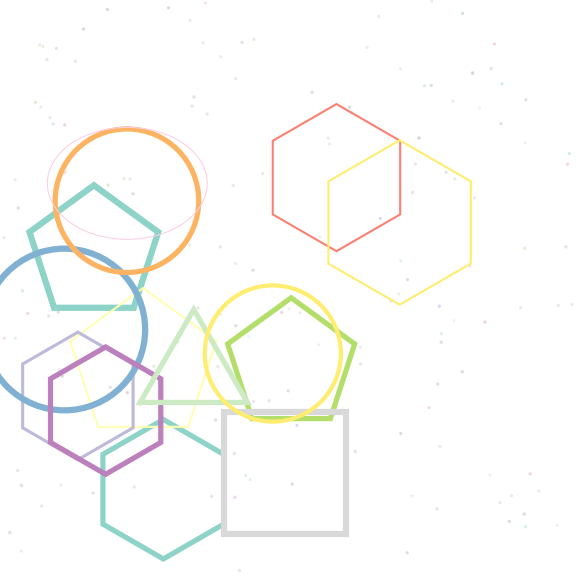[{"shape": "hexagon", "thickness": 2.5, "radius": 0.6, "center": [0.283, 0.152]}, {"shape": "pentagon", "thickness": 3, "radius": 0.59, "center": [0.163, 0.561]}, {"shape": "pentagon", "thickness": 1, "radius": 0.66, "center": [0.248, 0.368]}, {"shape": "hexagon", "thickness": 1.5, "radius": 0.55, "center": [0.135, 0.314]}, {"shape": "hexagon", "thickness": 1, "radius": 0.64, "center": [0.583, 0.692]}, {"shape": "circle", "thickness": 3, "radius": 0.7, "center": [0.111, 0.429]}, {"shape": "circle", "thickness": 2.5, "radius": 0.62, "center": [0.22, 0.652]}, {"shape": "pentagon", "thickness": 2.5, "radius": 0.58, "center": [0.504, 0.368]}, {"shape": "oval", "thickness": 0.5, "radius": 0.69, "center": [0.22, 0.682]}, {"shape": "square", "thickness": 3, "radius": 0.53, "center": [0.493, 0.18]}, {"shape": "hexagon", "thickness": 2.5, "radius": 0.55, "center": [0.183, 0.288]}, {"shape": "triangle", "thickness": 2.5, "radius": 0.54, "center": [0.336, 0.356]}, {"shape": "circle", "thickness": 2, "radius": 0.59, "center": [0.472, 0.387]}, {"shape": "hexagon", "thickness": 1, "radius": 0.71, "center": [0.692, 0.614]}]